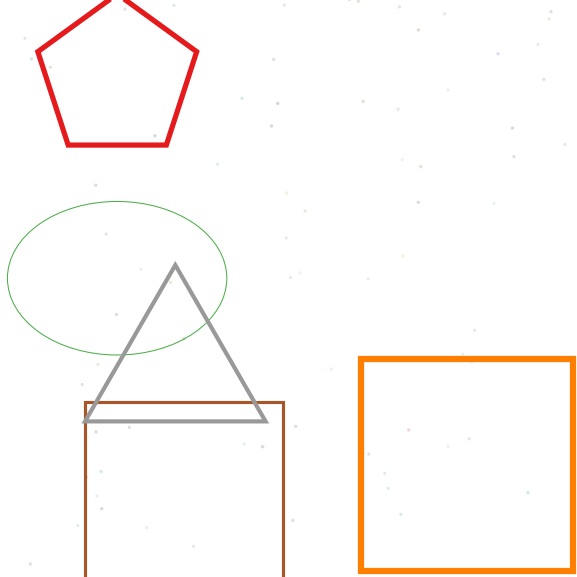[{"shape": "pentagon", "thickness": 2.5, "radius": 0.72, "center": [0.203, 0.865]}, {"shape": "oval", "thickness": 0.5, "radius": 0.95, "center": [0.203, 0.517]}, {"shape": "square", "thickness": 3, "radius": 0.92, "center": [0.808, 0.193]}, {"shape": "square", "thickness": 1.5, "radius": 0.85, "center": [0.319, 0.132]}, {"shape": "triangle", "thickness": 2, "radius": 0.9, "center": [0.304, 0.36]}]